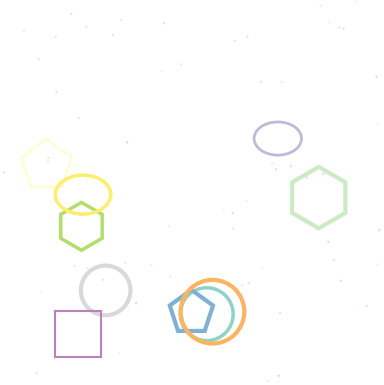[{"shape": "circle", "thickness": 2.5, "radius": 0.34, "center": [0.537, 0.184]}, {"shape": "pentagon", "thickness": 1, "radius": 0.34, "center": [0.121, 0.57]}, {"shape": "oval", "thickness": 2, "radius": 0.31, "center": [0.722, 0.64]}, {"shape": "pentagon", "thickness": 3, "radius": 0.3, "center": [0.497, 0.188]}, {"shape": "circle", "thickness": 3, "radius": 0.41, "center": [0.552, 0.19]}, {"shape": "hexagon", "thickness": 2.5, "radius": 0.31, "center": [0.212, 0.412]}, {"shape": "circle", "thickness": 3, "radius": 0.32, "center": [0.274, 0.246]}, {"shape": "square", "thickness": 1.5, "radius": 0.3, "center": [0.203, 0.133]}, {"shape": "hexagon", "thickness": 3, "radius": 0.4, "center": [0.828, 0.487]}, {"shape": "oval", "thickness": 2.5, "radius": 0.36, "center": [0.216, 0.494]}]